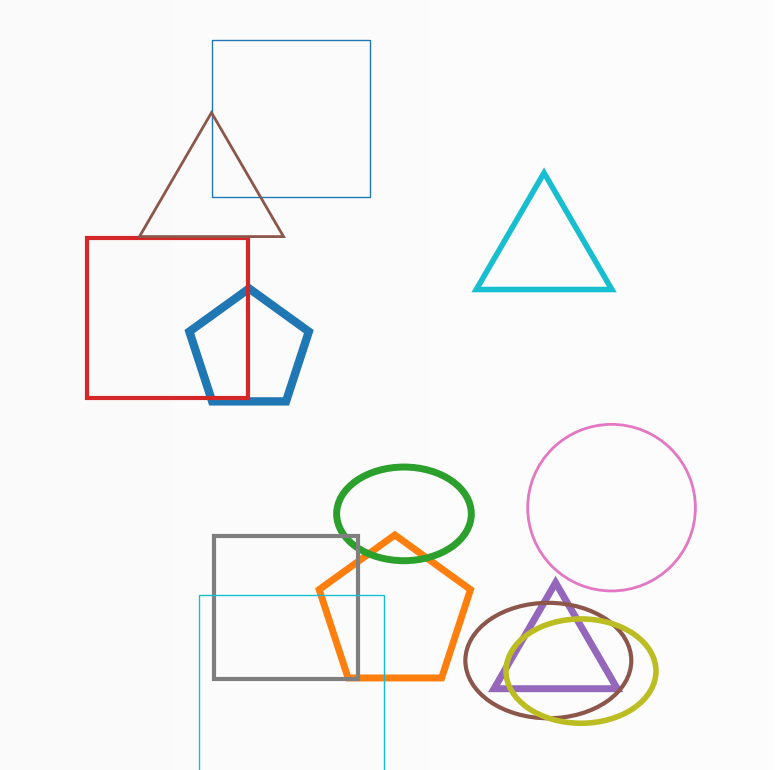[{"shape": "square", "thickness": 0.5, "radius": 0.51, "center": [0.375, 0.846]}, {"shape": "pentagon", "thickness": 3, "radius": 0.41, "center": [0.321, 0.544]}, {"shape": "pentagon", "thickness": 2.5, "radius": 0.51, "center": [0.509, 0.203]}, {"shape": "oval", "thickness": 2.5, "radius": 0.43, "center": [0.521, 0.333]}, {"shape": "square", "thickness": 1.5, "radius": 0.52, "center": [0.216, 0.587]}, {"shape": "triangle", "thickness": 2.5, "radius": 0.46, "center": [0.717, 0.151]}, {"shape": "oval", "thickness": 1.5, "radius": 0.54, "center": [0.708, 0.142]}, {"shape": "triangle", "thickness": 1, "radius": 0.54, "center": [0.273, 0.746]}, {"shape": "circle", "thickness": 1, "radius": 0.54, "center": [0.789, 0.341]}, {"shape": "square", "thickness": 1.5, "radius": 0.46, "center": [0.369, 0.211]}, {"shape": "oval", "thickness": 2, "radius": 0.48, "center": [0.75, 0.128]}, {"shape": "triangle", "thickness": 2, "radius": 0.5, "center": [0.702, 0.674]}, {"shape": "square", "thickness": 0.5, "radius": 0.6, "center": [0.376, 0.108]}]